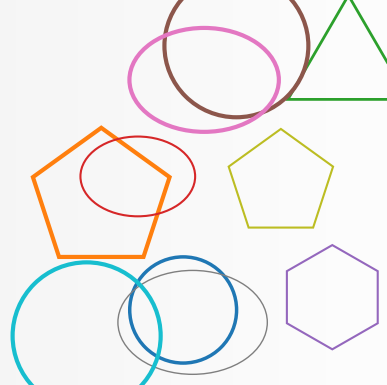[{"shape": "circle", "thickness": 2.5, "radius": 0.69, "center": [0.473, 0.195]}, {"shape": "pentagon", "thickness": 3, "radius": 0.93, "center": [0.261, 0.483]}, {"shape": "triangle", "thickness": 2, "radius": 0.9, "center": [0.899, 0.832]}, {"shape": "oval", "thickness": 1.5, "radius": 0.74, "center": [0.356, 0.542]}, {"shape": "hexagon", "thickness": 1.5, "radius": 0.68, "center": [0.858, 0.228]}, {"shape": "circle", "thickness": 3, "radius": 0.93, "center": [0.61, 0.881]}, {"shape": "oval", "thickness": 3, "radius": 0.96, "center": [0.527, 0.793]}, {"shape": "oval", "thickness": 1, "radius": 0.96, "center": [0.497, 0.163]}, {"shape": "pentagon", "thickness": 1.5, "radius": 0.71, "center": [0.725, 0.523]}, {"shape": "circle", "thickness": 3, "radius": 0.96, "center": [0.224, 0.128]}]